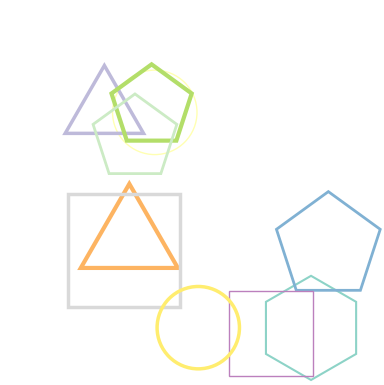[{"shape": "hexagon", "thickness": 1.5, "radius": 0.68, "center": [0.808, 0.148]}, {"shape": "circle", "thickness": 1, "radius": 0.55, "center": [0.402, 0.708]}, {"shape": "triangle", "thickness": 2.5, "radius": 0.59, "center": [0.271, 0.712]}, {"shape": "pentagon", "thickness": 2, "radius": 0.71, "center": [0.853, 0.361]}, {"shape": "triangle", "thickness": 3, "radius": 0.73, "center": [0.336, 0.377]}, {"shape": "pentagon", "thickness": 3, "radius": 0.55, "center": [0.394, 0.723]}, {"shape": "square", "thickness": 2.5, "radius": 0.73, "center": [0.322, 0.349]}, {"shape": "square", "thickness": 1, "radius": 0.55, "center": [0.703, 0.134]}, {"shape": "pentagon", "thickness": 2, "radius": 0.57, "center": [0.351, 0.642]}, {"shape": "circle", "thickness": 2.5, "radius": 0.53, "center": [0.515, 0.149]}]